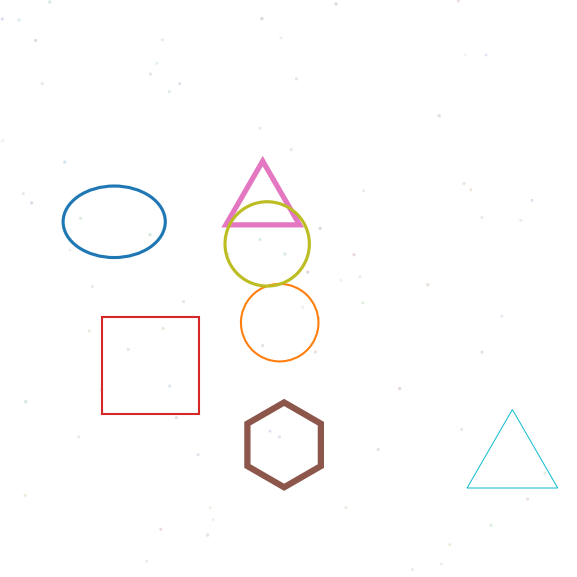[{"shape": "oval", "thickness": 1.5, "radius": 0.44, "center": [0.198, 0.615]}, {"shape": "circle", "thickness": 1, "radius": 0.34, "center": [0.484, 0.44]}, {"shape": "square", "thickness": 1, "radius": 0.42, "center": [0.261, 0.366]}, {"shape": "hexagon", "thickness": 3, "radius": 0.37, "center": [0.492, 0.229]}, {"shape": "triangle", "thickness": 2.5, "radius": 0.37, "center": [0.455, 0.647]}, {"shape": "circle", "thickness": 1.5, "radius": 0.37, "center": [0.463, 0.577]}, {"shape": "triangle", "thickness": 0.5, "radius": 0.45, "center": [0.887, 0.199]}]